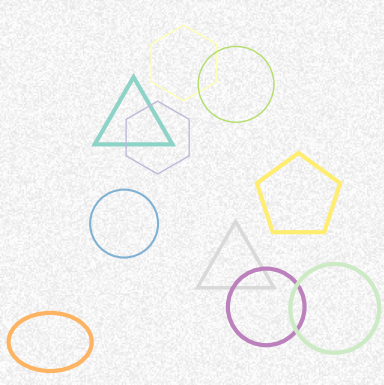[{"shape": "triangle", "thickness": 3, "radius": 0.58, "center": [0.347, 0.683]}, {"shape": "hexagon", "thickness": 1, "radius": 0.49, "center": [0.477, 0.836]}, {"shape": "hexagon", "thickness": 1, "radius": 0.47, "center": [0.409, 0.643]}, {"shape": "circle", "thickness": 1.5, "radius": 0.44, "center": [0.322, 0.419]}, {"shape": "oval", "thickness": 3, "radius": 0.54, "center": [0.13, 0.112]}, {"shape": "circle", "thickness": 1, "radius": 0.49, "center": [0.613, 0.781]}, {"shape": "triangle", "thickness": 2.5, "radius": 0.57, "center": [0.612, 0.31]}, {"shape": "circle", "thickness": 3, "radius": 0.5, "center": [0.691, 0.203]}, {"shape": "circle", "thickness": 3, "radius": 0.58, "center": [0.869, 0.199]}, {"shape": "pentagon", "thickness": 3, "radius": 0.57, "center": [0.775, 0.489]}]